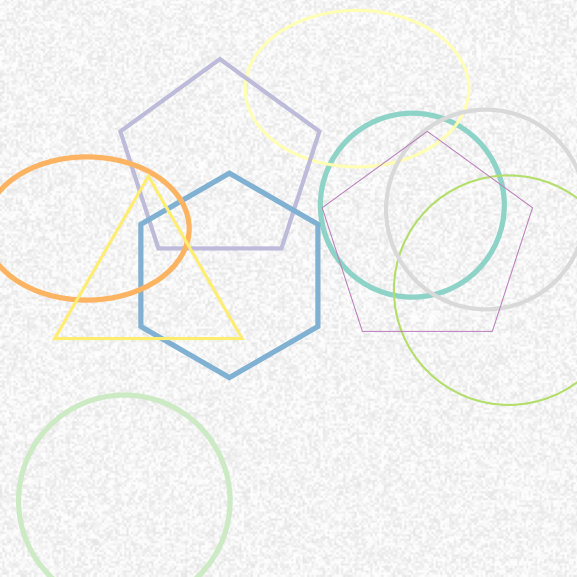[{"shape": "circle", "thickness": 2.5, "radius": 0.8, "center": [0.714, 0.644]}, {"shape": "oval", "thickness": 1.5, "radius": 0.97, "center": [0.618, 0.846]}, {"shape": "pentagon", "thickness": 2, "radius": 0.91, "center": [0.381, 0.716]}, {"shape": "hexagon", "thickness": 2.5, "radius": 0.88, "center": [0.397, 0.522]}, {"shape": "oval", "thickness": 2.5, "radius": 0.89, "center": [0.15, 0.603]}, {"shape": "circle", "thickness": 1, "radius": 0.99, "center": [0.881, 0.497]}, {"shape": "circle", "thickness": 2, "radius": 0.86, "center": [0.841, 0.636]}, {"shape": "pentagon", "thickness": 0.5, "radius": 0.96, "center": [0.74, 0.58]}, {"shape": "circle", "thickness": 2.5, "radius": 0.92, "center": [0.215, 0.132]}, {"shape": "triangle", "thickness": 1.5, "radius": 0.94, "center": [0.257, 0.507]}]